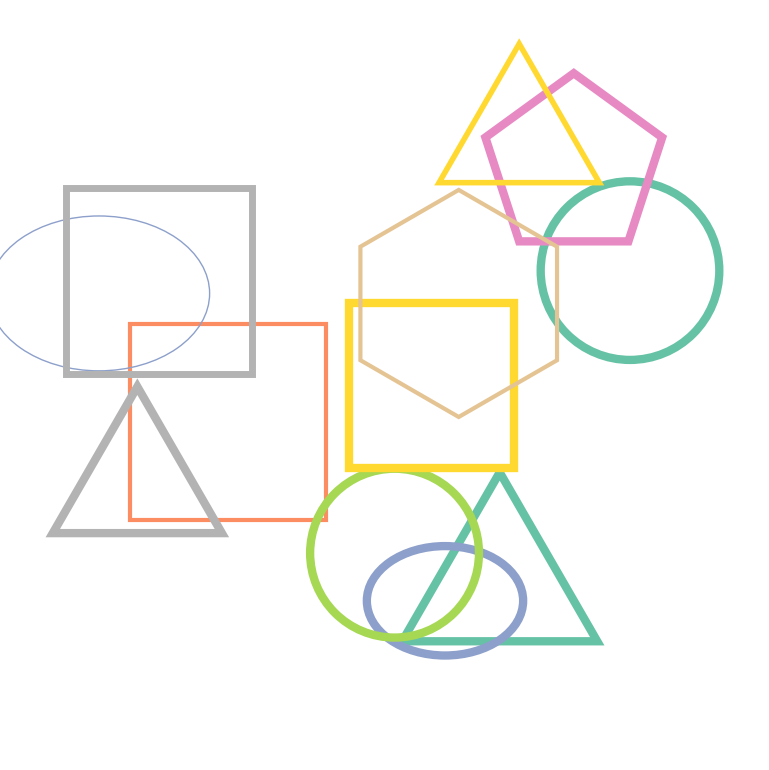[{"shape": "triangle", "thickness": 3, "radius": 0.73, "center": [0.649, 0.24]}, {"shape": "circle", "thickness": 3, "radius": 0.58, "center": [0.818, 0.649]}, {"shape": "square", "thickness": 1.5, "radius": 0.64, "center": [0.296, 0.452]}, {"shape": "oval", "thickness": 3, "radius": 0.51, "center": [0.578, 0.22]}, {"shape": "oval", "thickness": 0.5, "radius": 0.72, "center": [0.129, 0.619]}, {"shape": "pentagon", "thickness": 3, "radius": 0.6, "center": [0.745, 0.784]}, {"shape": "circle", "thickness": 3, "radius": 0.55, "center": [0.512, 0.282]}, {"shape": "square", "thickness": 3, "radius": 0.54, "center": [0.561, 0.5]}, {"shape": "triangle", "thickness": 2, "radius": 0.6, "center": [0.674, 0.823]}, {"shape": "hexagon", "thickness": 1.5, "radius": 0.74, "center": [0.596, 0.606]}, {"shape": "triangle", "thickness": 3, "radius": 0.63, "center": [0.178, 0.371]}, {"shape": "square", "thickness": 2.5, "radius": 0.6, "center": [0.207, 0.635]}]